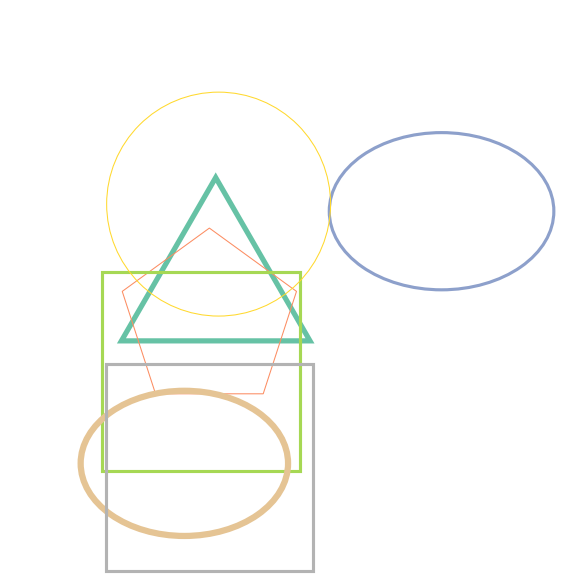[{"shape": "triangle", "thickness": 2.5, "radius": 0.94, "center": [0.374, 0.503]}, {"shape": "pentagon", "thickness": 0.5, "radius": 0.79, "center": [0.363, 0.446]}, {"shape": "oval", "thickness": 1.5, "radius": 0.97, "center": [0.765, 0.633]}, {"shape": "square", "thickness": 1.5, "radius": 0.86, "center": [0.348, 0.356]}, {"shape": "circle", "thickness": 0.5, "radius": 0.97, "center": [0.379, 0.646]}, {"shape": "oval", "thickness": 3, "radius": 0.9, "center": [0.319, 0.197]}, {"shape": "square", "thickness": 1.5, "radius": 0.9, "center": [0.362, 0.19]}]